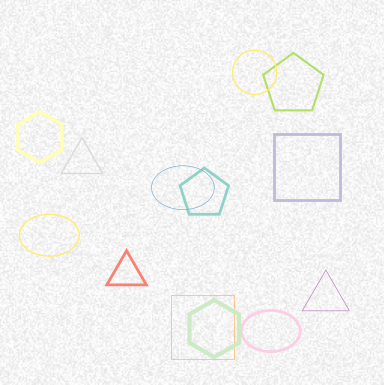[{"shape": "pentagon", "thickness": 2, "radius": 0.33, "center": [0.531, 0.497]}, {"shape": "hexagon", "thickness": 2.5, "radius": 0.33, "center": [0.104, 0.644]}, {"shape": "square", "thickness": 2, "radius": 0.42, "center": [0.798, 0.566]}, {"shape": "triangle", "thickness": 2, "radius": 0.3, "center": [0.329, 0.29]}, {"shape": "oval", "thickness": 0.5, "radius": 0.41, "center": [0.475, 0.512]}, {"shape": "square", "thickness": 0.5, "radius": 0.41, "center": [0.526, 0.15]}, {"shape": "pentagon", "thickness": 1.5, "radius": 0.41, "center": [0.762, 0.78]}, {"shape": "oval", "thickness": 2, "radius": 0.38, "center": [0.703, 0.14]}, {"shape": "triangle", "thickness": 1, "radius": 0.31, "center": [0.213, 0.58]}, {"shape": "triangle", "thickness": 0.5, "radius": 0.35, "center": [0.846, 0.228]}, {"shape": "hexagon", "thickness": 3, "radius": 0.37, "center": [0.556, 0.147]}, {"shape": "circle", "thickness": 1, "radius": 0.29, "center": [0.661, 0.812]}, {"shape": "oval", "thickness": 1, "radius": 0.39, "center": [0.128, 0.389]}]